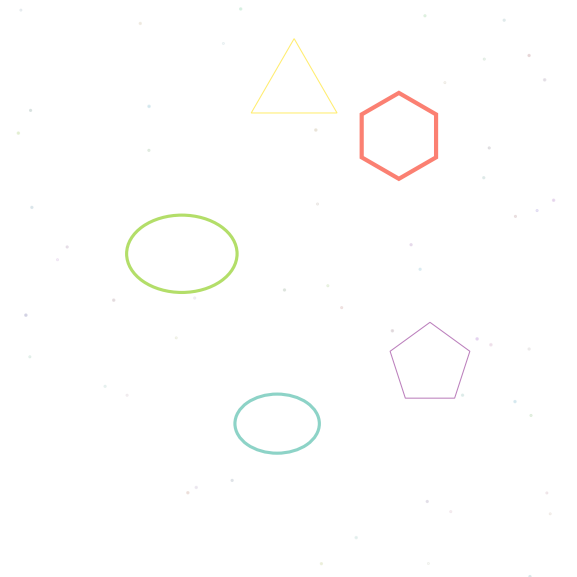[{"shape": "oval", "thickness": 1.5, "radius": 0.37, "center": [0.48, 0.266]}, {"shape": "hexagon", "thickness": 2, "radius": 0.37, "center": [0.691, 0.764]}, {"shape": "oval", "thickness": 1.5, "radius": 0.48, "center": [0.315, 0.56]}, {"shape": "pentagon", "thickness": 0.5, "radius": 0.36, "center": [0.745, 0.368]}, {"shape": "triangle", "thickness": 0.5, "radius": 0.43, "center": [0.509, 0.846]}]